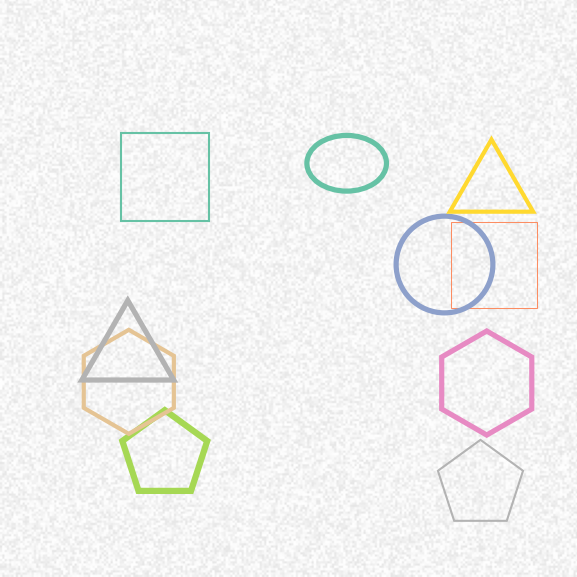[{"shape": "square", "thickness": 1, "radius": 0.38, "center": [0.286, 0.692]}, {"shape": "oval", "thickness": 2.5, "radius": 0.34, "center": [0.6, 0.716]}, {"shape": "square", "thickness": 0.5, "radius": 0.37, "center": [0.856, 0.541]}, {"shape": "circle", "thickness": 2.5, "radius": 0.42, "center": [0.77, 0.541]}, {"shape": "hexagon", "thickness": 2.5, "radius": 0.45, "center": [0.843, 0.336]}, {"shape": "pentagon", "thickness": 3, "radius": 0.39, "center": [0.285, 0.212]}, {"shape": "triangle", "thickness": 2, "radius": 0.42, "center": [0.851, 0.674]}, {"shape": "hexagon", "thickness": 2, "radius": 0.45, "center": [0.223, 0.338]}, {"shape": "pentagon", "thickness": 1, "radius": 0.39, "center": [0.832, 0.16]}, {"shape": "triangle", "thickness": 2.5, "radius": 0.46, "center": [0.221, 0.387]}]